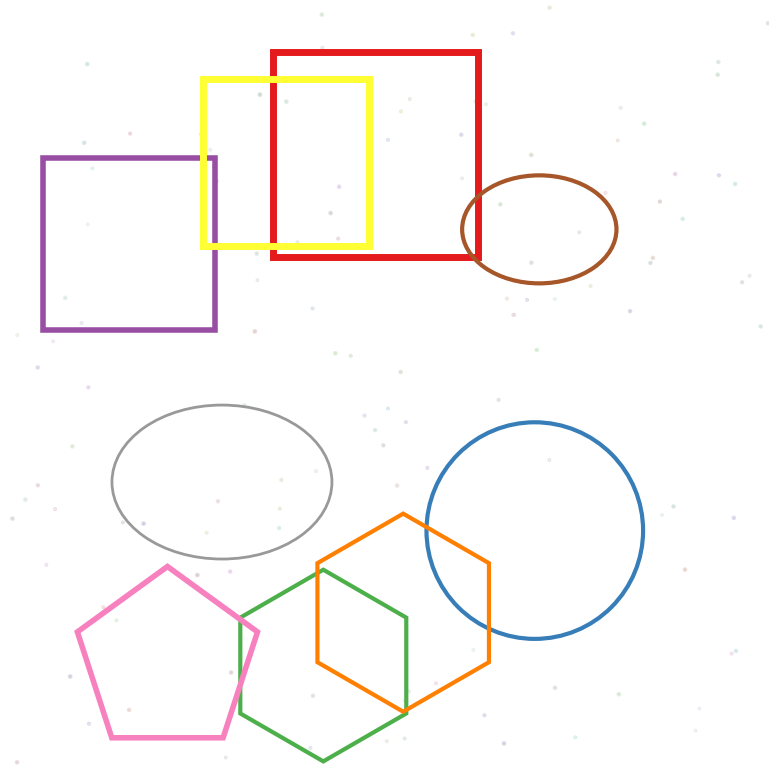[{"shape": "square", "thickness": 2.5, "radius": 0.66, "center": [0.488, 0.799]}, {"shape": "circle", "thickness": 1.5, "radius": 0.7, "center": [0.695, 0.311]}, {"shape": "hexagon", "thickness": 1.5, "radius": 0.62, "center": [0.42, 0.136]}, {"shape": "square", "thickness": 2, "radius": 0.56, "center": [0.168, 0.683]}, {"shape": "hexagon", "thickness": 1.5, "radius": 0.64, "center": [0.524, 0.204]}, {"shape": "square", "thickness": 2.5, "radius": 0.54, "center": [0.371, 0.789]}, {"shape": "oval", "thickness": 1.5, "radius": 0.5, "center": [0.7, 0.702]}, {"shape": "pentagon", "thickness": 2, "radius": 0.61, "center": [0.217, 0.141]}, {"shape": "oval", "thickness": 1, "radius": 0.71, "center": [0.288, 0.374]}]